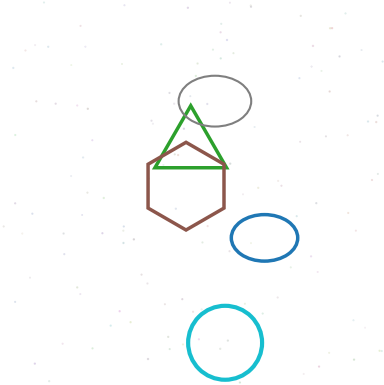[{"shape": "oval", "thickness": 2.5, "radius": 0.43, "center": [0.687, 0.382]}, {"shape": "triangle", "thickness": 2.5, "radius": 0.54, "center": [0.495, 0.618]}, {"shape": "hexagon", "thickness": 2.5, "radius": 0.57, "center": [0.483, 0.516]}, {"shape": "oval", "thickness": 1.5, "radius": 0.47, "center": [0.558, 0.737]}, {"shape": "circle", "thickness": 3, "radius": 0.48, "center": [0.585, 0.11]}]